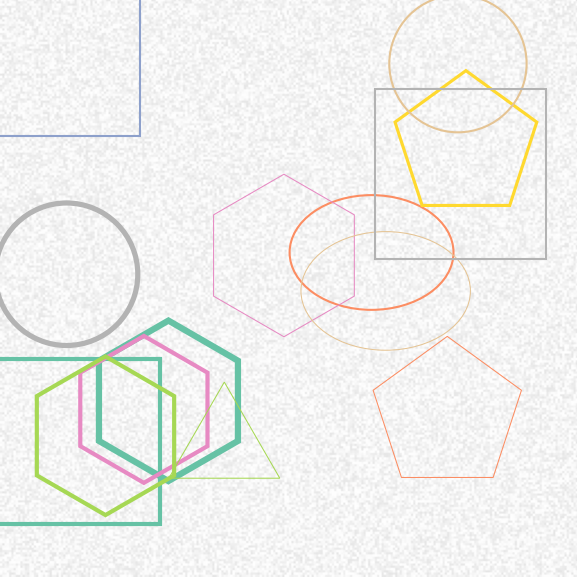[{"shape": "square", "thickness": 2, "radius": 0.72, "center": [0.134, 0.234]}, {"shape": "hexagon", "thickness": 3, "radius": 0.69, "center": [0.292, 0.305]}, {"shape": "pentagon", "thickness": 0.5, "radius": 0.68, "center": [0.775, 0.282]}, {"shape": "oval", "thickness": 1, "radius": 0.71, "center": [0.643, 0.562]}, {"shape": "square", "thickness": 1, "radius": 0.66, "center": [0.111, 0.895]}, {"shape": "hexagon", "thickness": 0.5, "radius": 0.7, "center": [0.492, 0.557]}, {"shape": "hexagon", "thickness": 2, "radius": 0.64, "center": [0.249, 0.29]}, {"shape": "triangle", "thickness": 0.5, "radius": 0.55, "center": [0.388, 0.227]}, {"shape": "hexagon", "thickness": 2, "radius": 0.69, "center": [0.183, 0.245]}, {"shape": "pentagon", "thickness": 1.5, "radius": 0.65, "center": [0.807, 0.748]}, {"shape": "circle", "thickness": 1, "radius": 0.59, "center": [0.793, 0.889]}, {"shape": "oval", "thickness": 0.5, "radius": 0.73, "center": [0.668, 0.495]}, {"shape": "square", "thickness": 1, "radius": 0.74, "center": [0.797, 0.698]}, {"shape": "circle", "thickness": 2.5, "radius": 0.62, "center": [0.115, 0.524]}]